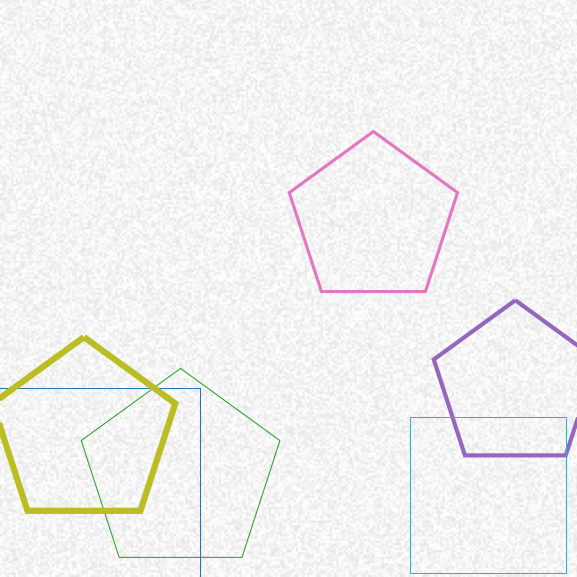[{"shape": "square", "thickness": 0.5, "radius": 0.98, "center": [0.15, 0.132]}, {"shape": "pentagon", "thickness": 0.5, "radius": 0.9, "center": [0.313, 0.18]}, {"shape": "pentagon", "thickness": 2, "radius": 0.74, "center": [0.892, 0.331]}, {"shape": "pentagon", "thickness": 1.5, "radius": 0.77, "center": [0.647, 0.618]}, {"shape": "pentagon", "thickness": 3, "radius": 0.83, "center": [0.145, 0.249]}, {"shape": "square", "thickness": 0.5, "radius": 0.67, "center": [0.844, 0.142]}]